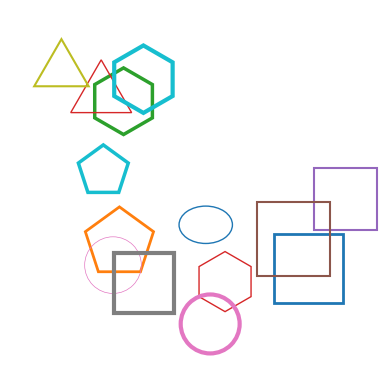[{"shape": "square", "thickness": 2, "radius": 0.45, "center": [0.801, 0.302]}, {"shape": "oval", "thickness": 1, "radius": 0.35, "center": [0.534, 0.416]}, {"shape": "pentagon", "thickness": 2, "radius": 0.47, "center": [0.31, 0.369]}, {"shape": "hexagon", "thickness": 2.5, "radius": 0.43, "center": [0.321, 0.737]}, {"shape": "hexagon", "thickness": 1, "radius": 0.39, "center": [0.585, 0.269]}, {"shape": "triangle", "thickness": 1, "radius": 0.46, "center": [0.263, 0.753]}, {"shape": "square", "thickness": 1.5, "radius": 0.41, "center": [0.897, 0.484]}, {"shape": "square", "thickness": 1.5, "radius": 0.48, "center": [0.763, 0.379]}, {"shape": "circle", "thickness": 0.5, "radius": 0.37, "center": [0.294, 0.311]}, {"shape": "circle", "thickness": 3, "radius": 0.38, "center": [0.546, 0.159]}, {"shape": "square", "thickness": 3, "radius": 0.39, "center": [0.375, 0.266]}, {"shape": "triangle", "thickness": 1.5, "radius": 0.41, "center": [0.16, 0.817]}, {"shape": "pentagon", "thickness": 2.5, "radius": 0.34, "center": [0.268, 0.555]}, {"shape": "hexagon", "thickness": 3, "radius": 0.44, "center": [0.373, 0.794]}]